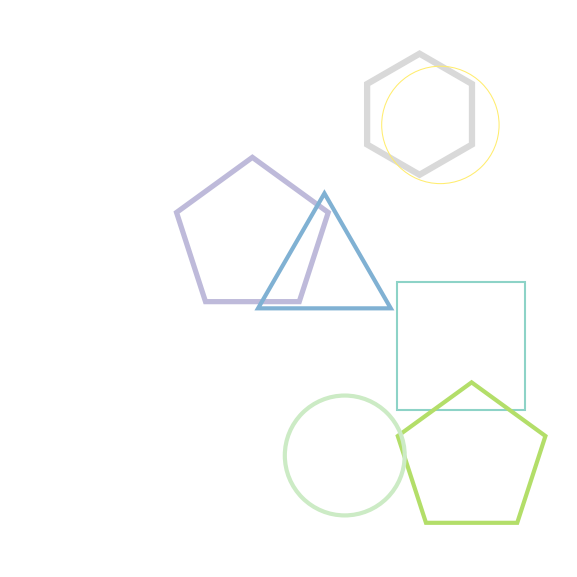[{"shape": "square", "thickness": 1, "radius": 0.56, "center": [0.798, 0.4]}, {"shape": "pentagon", "thickness": 2.5, "radius": 0.69, "center": [0.437, 0.589]}, {"shape": "triangle", "thickness": 2, "radius": 0.66, "center": [0.562, 0.532]}, {"shape": "pentagon", "thickness": 2, "radius": 0.67, "center": [0.817, 0.203]}, {"shape": "hexagon", "thickness": 3, "radius": 0.52, "center": [0.726, 0.801]}, {"shape": "circle", "thickness": 2, "radius": 0.52, "center": [0.597, 0.21]}, {"shape": "circle", "thickness": 0.5, "radius": 0.51, "center": [0.763, 0.783]}]